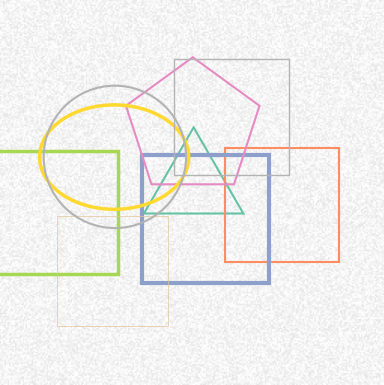[{"shape": "triangle", "thickness": 1.5, "radius": 0.75, "center": [0.503, 0.52]}, {"shape": "square", "thickness": 1.5, "radius": 0.74, "center": [0.733, 0.467]}, {"shape": "square", "thickness": 3, "radius": 0.83, "center": [0.533, 0.431]}, {"shape": "pentagon", "thickness": 1.5, "radius": 0.91, "center": [0.501, 0.669]}, {"shape": "square", "thickness": 2.5, "radius": 0.8, "center": [0.146, 0.448]}, {"shape": "oval", "thickness": 2.5, "radius": 0.97, "center": [0.297, 0.592]}, {"shape": "square", "thickness": 0.5, "radius": 0.72, "center": [0.293, 0.296]}, {"shape": "circle", "thickness": 1.5, "radius": 0.92, "center": [0.298, 0.593]}, {"shape": "square", "thickness": 1, "radius": 0.75, "center": [0.602, 0.696]}]